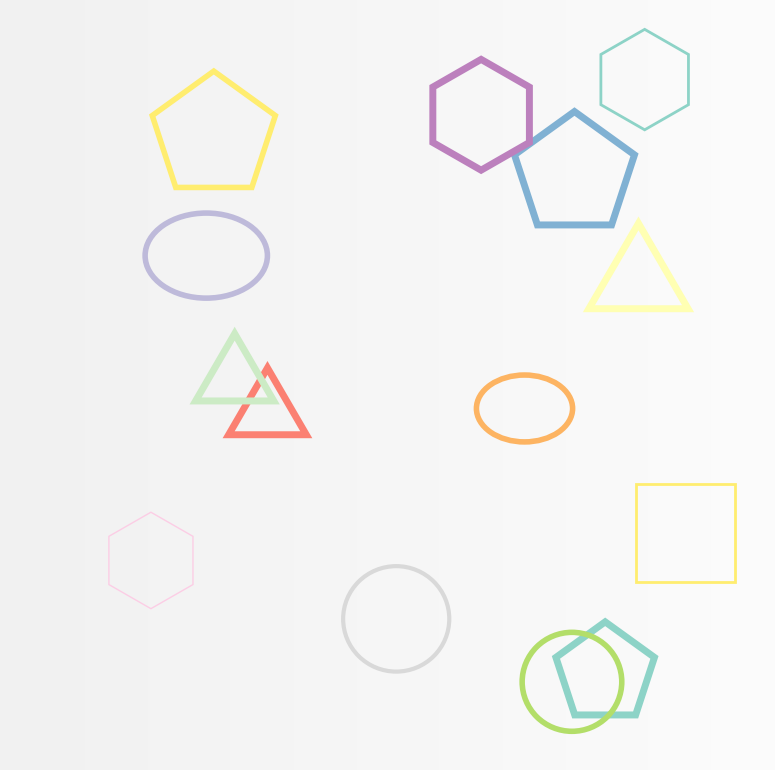[{"shape": "hexagon", "thickness": 1, "radius": 0.33, "center": [0.832, 0.897]}, {"shape": "pentagon", "thickness": 2.5, "radius": 0.33, "center": [0.781, 0.126]}, {"shape": "triangle", "thickness": 2.5, "radius": 0.37, "center": [0.824, 0.636]}, {"shape": "oval", "thickness": 2, "radius": 0.39, "center": [0.266, 0.668]}, {"shape": "triangle", "thickness": 2.5, "radius": 0.29, "center": [0.345, 0.464]}, {"shape": "pentagon", "thickness": 2.5, "radius": 0.41, "center": [0.741, 0.774]}, {"shape": "oval", "thickness": 2, "radius": 0.31, "center": [0.677, 0.47]}, {"shape": "circle", "thickness": 2, "radius": 0.32, "center": [0.738, 0.115]}, {"shape": "hexagon", "thickness": 0.5, "radius": 0.31, "center": [0.195, 0.272]}, {"shape": "circle", "thickness": 1.5, "radius": 0.34, "center": [0.511, 0.196]}, {"shape": "hexagon", "thickness": 2.5, "radius": 0.36, "center": [0.621, 0.851]}, {"shape": "triangle", "thickness": 2.5, "radius": 0.29, "center": [0.303, 0.508]}, {"shape": "pentagon", "thickness": 2, "radius": 0.42, "center": [0.276, 0.824]}, {"shape": "square", "thickness": 1, "radius": 0.32, "center": [0.885, 0.307]}]